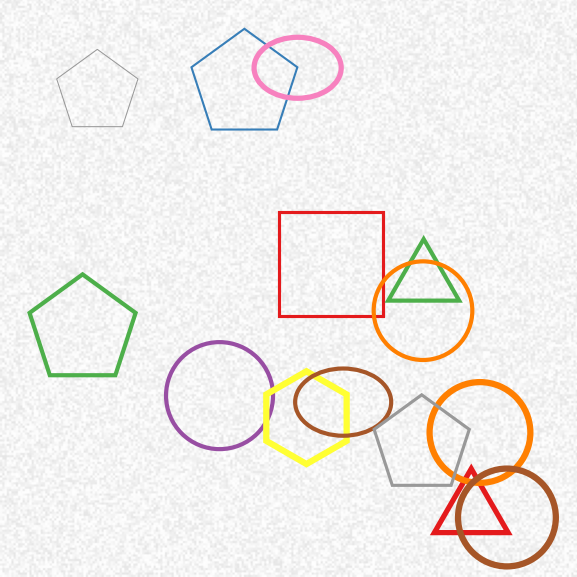[{"shape": "triangle", "thickness": 2.5, "radius": 0.37, "center": [0.816, 0.114]}, {"shape": "square", "thickness": 1.5, "radius": 0.45, "center": [0.573, 0.542]}, {"shape": "pentagon", "thickness": 1, "radius": 0.48, "center": [0.423, 0.853]}, {"shape": "triangle", "thickness": 2, "radius": 0.36, "center": [0.734, 0.514]}, {"shape": "pentagon", "thickness": 2, "radius": 0.48, "center": [0.143, 0.427]}, {"shape": "circle", "thickness": 2, "radius": 0.46, "center": [0.38, 0.314]}, {"shape": "circle", "thickness": 3, "radius": 0.44, "center": [0.831, 0.25]}, {"shape": "circle", "thickness": 2, "radius": 0.43, "center": [0.732, 0.461]}, {"shape": "hexagon", "thickness": 3, "radius": 0.4, "center": [0.531, 0.276]}, {"shape": "oval", "thickness": 2, "radius": 0.42, "center": [0.594, 0.303]}, {"shape": "circle", "thickness": 3, "radius": 0.42, "center": [0.878, 0.103]}, {"shape": "oval", "thickness": 2.5, "radius": 0.38, "center": [0.515, 0.882]}, {"shape": "pentagon", "thickness": 0.5, "radius": 0.37, "center": [0.169, 0.84]}, {"shape": "pentagon", "thickness": 1.5, "radius": 0.43, "center": [0.73, 0.229]}]